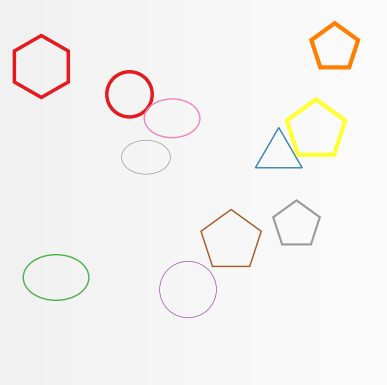[{"shape": "circle", "thickness": 2.5, "radius": 0.29, "center": [0.334, 0.755]}, {"shape": "hexagon", "thickness": 2.5, "radius": 0.4, "center": [0.107, 0.827]}, {"shape": "triangle", "thickness": 1, "radius": 0.35, "center": [0.719, 0.599]}, {"shape": "oval", "thickness": 1, "radius": 0.42, "center": [0.145, 0.279]}, {"shape": "circle", "thickness": 0.5, "radius": 0.37, "center": [0.485, 0.248]}, {"shape": "pentagon", "thickness": 3, "radius": 0.32, "center": [0.864, 0.876]}, {"shape": "pentagon", "thickness": 3, "radius": 0.4, "center": [0.816, 0.662]}, {"shape": "pentagon", "thickness": 1, "radius": 0.41, "center": [0.596, 0.374]}, {"shape": "oval", "thickness": 1, "radius": 0.36, "center": [0.444, 0.693]}, {"shape": "oval", "thickness": 0.5, "radius": 0.32, "center": [0.377, 0.592]}, {"shape": "pentagon", "thickness": 1.5, "radius": 0.32, "center": [0.765, 0.416]}]